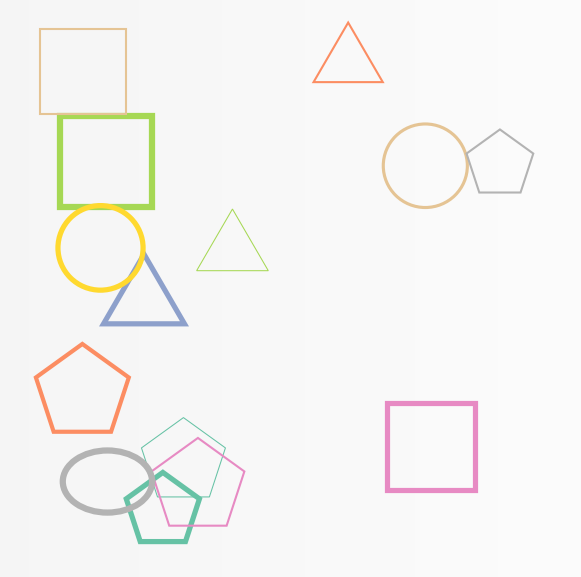[{"shape": "pentagon", "thickness": 2.5, "radius": 0.33, "center": [0.28, 0.115]}, {"shape": "pentagon", "thickness": 0.5, "radius": 0.38, "center": [0.316, 0.2]}, {"shape": "pentagon", "thickness": 2, "radius": 0.42, "center": [0.142, 0.319]}, {"shape": "triangle", "thickness": 1, "radius": 0.34, "center": [0.599, 0.891]}, {"shape": "triangle", "thickness": 2.5, "radius": 0.4, "center": [0.248, 0.479]}, {"shape": "pentagon", "thickness": 1, "radius": 0.42, "center": [0.341, 0.157]}, {"shape": "square", "thickness": 2.5, "radius": 0.38, "center": [0.742, 0.226]}, {"shape": "triangle", "thickness": 0.5, "radius": 0.36, "center": [0.4, 0.566]}, {"shape": "square", "thickness": 3, "radius": 0.4, "center": [0.182, 0.719]}, {"shape": "circle", "thickness": 2.5, "radius": 0.37, "center": [0.173, 0.57]}, {"shape": "square", "thickness": 1, "radius": 0.37, "center": [0.143, 0.875]}, {"shape": "circle", "thickness": 1.5, "radius": 0.36, "center": [0.732, 0.712]}, {"shape": "pentagon", "thickness": 1, "radius": 0.3, "center": [0.86, 0.715]}, {"shape": "oval", "thickness": 3, "radius": 0.38, "center": [0.185, 0.165]}]